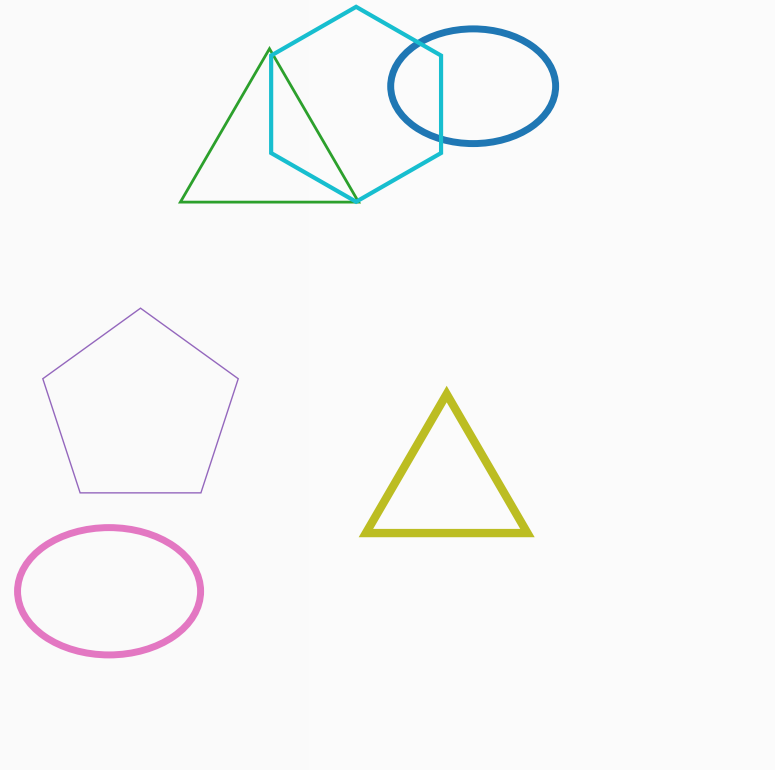[{"shape": "oval", "thickness": 2.5, "radius": 0.53, "center": [0.611, 0.888]}, {"shape": "triangle", "thickness": 1, "radius": 0.66, "center": [0.348, 0.804]}, {"shape": "pentagon", "thickness": 0.5, "radius": 0.66, "center": [0.181, 0.467]}, {"shape": "oval", "thickness": 2.5, "radius": 0.59, "center": [0.141, 0.232]}, {"shape": "triangle", "thickness": 3, "radius": 0.6, "center": [0.576, 0.368]}, {"shape": "hexagon", "thickness": 1.5, "radius": 0.63, "center": [0.459, 0.865]}]